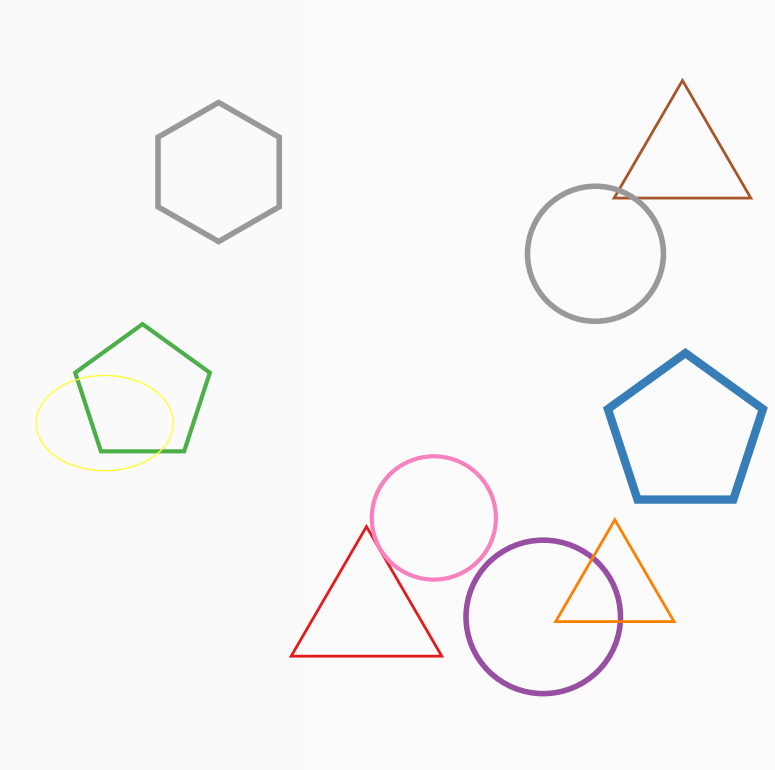[{"shape": "triangle", "thickness": 1, "radius": 0.56, "center": [0.473, 0.204]}, {"shape": "pentagon", "thickness": 3, "radius": 0.53, "center": [0.884, 0.436]}, {"shape": "pentagon", "thickness": 1.5, "radius": 0.46, "center": [0.184, 0.488]}, {"shape": "circle", "thickness": 2, "radius": 0.5, "center": [0.701, 0.199]}, {"shape": "triangle", "thickness": 1, "radius": 0.44, "center": [0.793, 0.237]}, {"shape": "oval", "thickness": 0.5, "radius": 0.44, "center": [0.135, 0.451]}, {"shape": "triangle", "thickness": 1, "radius": 0.51, "center": [0.881, 0.794]}, {"shape": "circle", "thickness": 1.5, "radius": 0.4, "center": [0.56, 0.327]}, {"shape": "hexagon", "thickness": 2, "radius": 0.45, "center": [0.282, 0.777]}, {"shape": "circle", "thickness": 2, "radius": 0.44, "center": [0.768, 0.67]}]